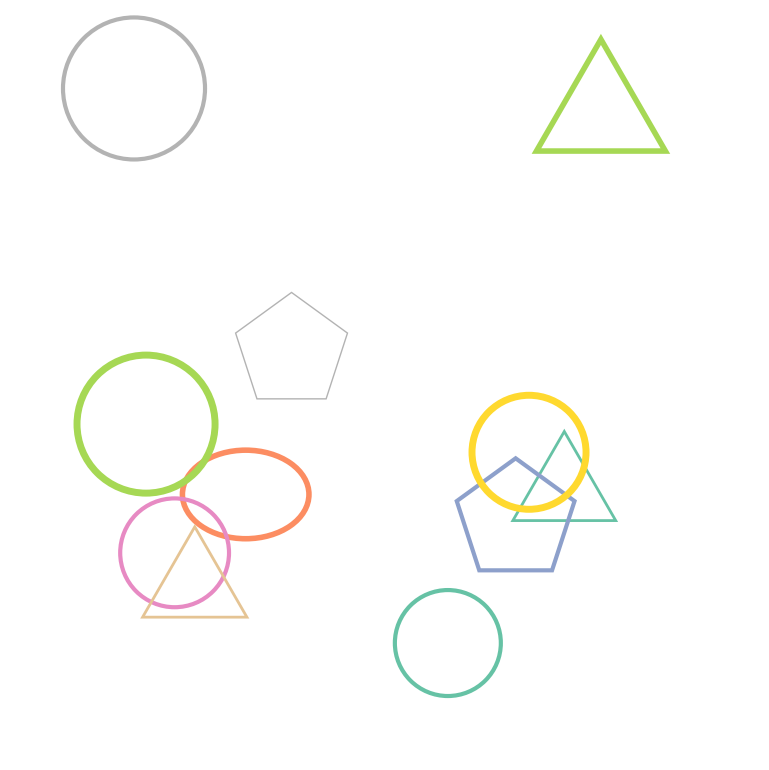[{"shape": "triangle", "thickness": 1, "radius": 0.39, "center": [0.733, 0.362]}, {"shape": "circle", "thickness": 1.5, "radius": 0.34, "center": [0.582, 0.165]}, {"shape": "oval", "thickness": 2, "radius": 0.41, "center": [0.319, 0.358]}, {"shape": "pentagon", "thickness": 1.5, "radius": 0.4, "center": [0.67, 0.324]}, {"shape": "circle", "thickness": 1.5, "radius": 0.35, "center": [0.227, 0.282]}, {"shape": "triangle", "thickness": 2, "radius": 0.48, "center": [0.78, 0.852]}, {"shape": "circle", "thickness": 2.5, "radius": 0.45, "center": [0.19, 0.449]}, {"shape": "circle", "thickness": 2.5, "radius": 0.37, "center": [0.687, 0.413]}, {"shape": "triangle", "thickness": 1, "radius": 0.39, "center": [0.253, 0.238]}, {"shape": "pentagon", "thickness": 0.5, "radius": 0.38, "center": [0.379, 0.544]}, {"shape": "circle", "thickness": 1.5, "radius": 0.46, "center": [0.174, 0.885]}]